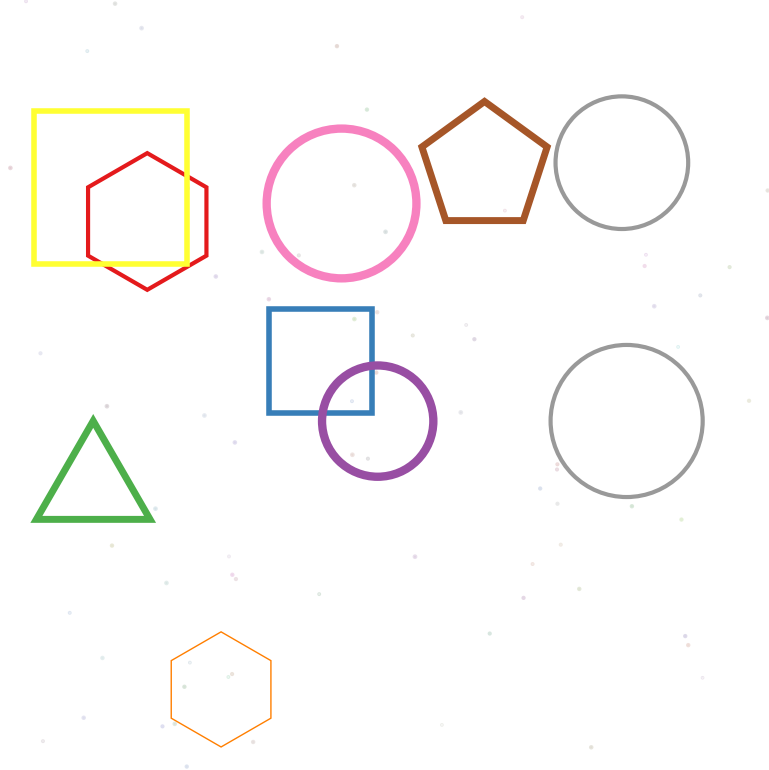[{"shape": "hexagon", "thickness": 1.5, "radius": 0.44, "center": [0.191, 0.712]}, {"shape": "square", "thickness": 2, "radius": 0.34, "center": [0.416, 0.532]}, {"shape": "triangle", "thickness": 2.5, "radius": 0.43, "center": [0.121, 0.368]}, {"shape": "circle", "thickness": 3, "radius": 0.36, "center": [0.491, 0.453]}, {"shape": "hexagon", "thickness": 0.5, "radius": 0.37, "center": [0.287, 0.105]}, {"shape": "square", "thickness": 2, "radius": 0.5, "center": [0.143, 0.756]}, {"shape": "pentagon", "thickness": 2.5, "radius": 0.43, "center": [0.629, 0.783]}, {"shape": "circle", "thickness": 3, "radius": 0.49, "center": [0.444, 0.736]}, {"shape": "circle", "thickness": 1.5, "radius": 0.49, "center": [0.814, 0.453]}, {"shape": "circle", "thickness": 1.5, "radius": 0.43, "center": [0.808, 0.789]}]